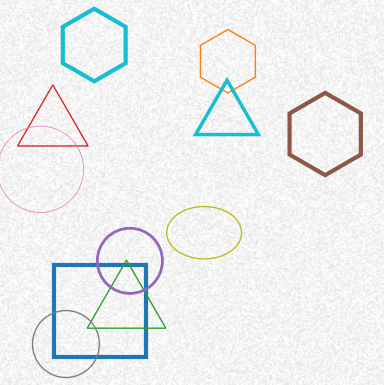[{"shape": "square", "thickness": 3, "radius": 0.6, "center": [0.259, 0.192]}, {"shape": "hexagon", "thickness": 1, "radius": 0.41, "center": [0.592, 0.841]}, {"shape": "triangle", "thickness": 1, "radius": 0.59, "center": [0.329, 0.207]}, {"shape": "triangle", "thickness": 1, "radius": 0.53, "center": [0.137, 0.674]}, {"shape": "circle", "thickness": 2, "radius": 0.42, "center": [0.337, 0.322]}, {"shape": "hexagon", "thickness": 3, "radius": 0.53, "center": [0.845, 0.652]}, {"shape": "circle", "thickness": 0.5, "radius": 0.56, "center": [0.105, 0.56]}, {"shape": "circle", "thickness": 1, "radius": 0.43, "center": [0.171, 0.106]}, {"shape": "oval", "thickness": 1, "radius": 0.49, "center": [0.53, 0.396]}, {"shape": "hexagon", "thickness": 3, "radius": 0.47, "center": [0.245, 0.883]}, {"shape": "triangle", "thickness": 2.5, "radius": 0.47, "center": [0.59, 0.698]}]